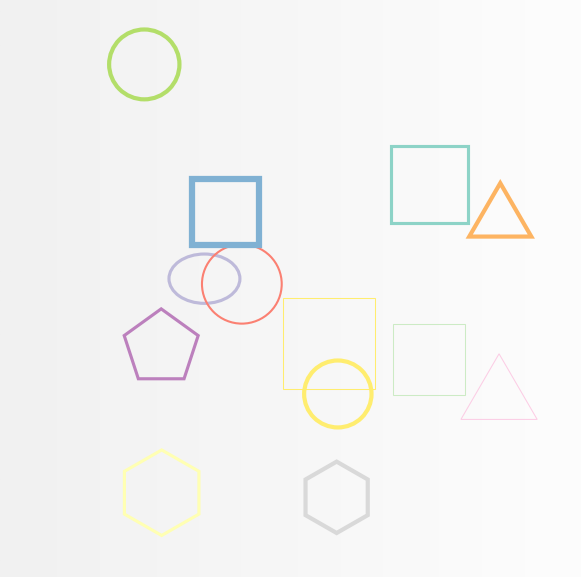[{"shape": "square", "thickness": 1.5, "radius": 0.33, "center": [0.739, 0.679]}, {"shape": "hexagon", "thickness": 1.5, "radius": 0.37, "center": [0.278, 0.146]}, {"shape": "oval", "thickness": 1.5, "radius": 0.31, "center": [0.352, 0.517]}, {"shape": "circle", "thickness": 1, "radius": 0.34, "center": [0.416, 0.507]}, {"shape": "square", "thickness": 3, "radius": 0.29, "center": [0.388, 0.632]}, {"shape": "triangle", "thickness": 2, "radius": 0.31, "center": [0.861, 0.62]}, {"shape": "circle", "thickness": 2, "radius": 0.3, "center": [0.248, 0.888]}, {"shape": "triangle", "thickness": 0.5, "radius": 0.38, "center": [0.859, 0.311]}, {"shape": "hexagon", "thickness": 2, "radius": 0.31, "center": [0.579, 0.138]}, {"shape": "pentagon", "thickness": 1.5, "radius": 0.33, "center": [0.277, 0.397]}, {"shape": "square", "thickness": 0.5, "radius": 0.31, "center": [0.738, 0.377]}, {"shape": "square", "thickness": 0.5, "radius": 0.4, "center": [0.567, 0.405]}, {"shape": "circle", "thickness": 2, "radius": 0.29, "center": [0.581, 0.317]}]